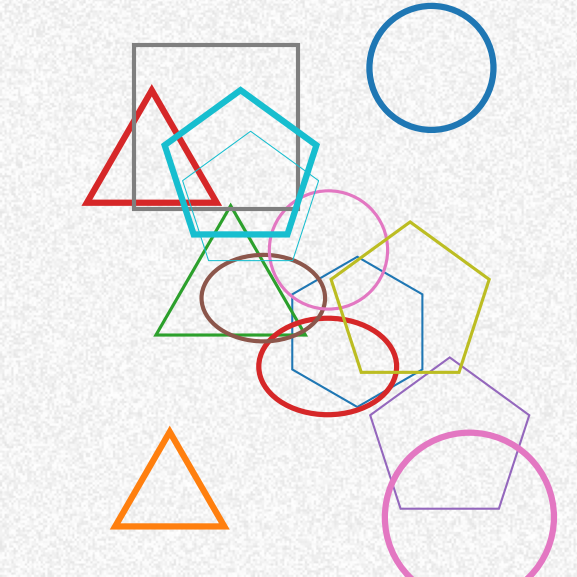[{"shape": "circle", "thickness": 3, "radius": 0.54, "center": [0.747, 0.882]}, {"shape": "hexagon", "thickness": 1, "radius": 0.65, "center": [0.619, 0.424]}, {"shape": "triangle", "thickness": 3, "radius": 0.55, "center": [0.294, 0.142]}, {"shape": "triangle", "thickness": 1.5, "radius": 0.75, "center": [0.399, 0.494]}, {"shape": "triangle", "thickness": 3, "radius": 0.65, "center": [0.263, 0.713]}, {"shape": "oval", "thickness": 2.5, "radius": 0.6, "center": [0.567, 0.365]}, {"shape": "pentagon", "thickness": 1, "radius": 0.72, "center": [0.779, 0.235]}, {"shape": "oval", "thickness": 2, "radius": 0.53, "center": [0.456, 0.483]}, {"shape": "circle", "thickness": 3, "radius": 0.73, "center": [0.813, 0.104]}, {"shape": "circle", "thickness": 1.5, "radius": 0.51, "center": [0.569, 0.566]}, {"shape": "square", "thickness": 2, "radius": 0.71, "center": [0.374, 0.779]}, {"shape": "pentagon", "thickness": 1.5, "radius": 0.72, "center": [0.71, 0.471]}, {"shape": "pentagon", "thickness": 3, "radius": 0.69, "center": [0.417, 0.705]}, {"shape": "pentagon", "thickness": 0.5, "radius": 0.62, "center": [0.434, 0.648]}]